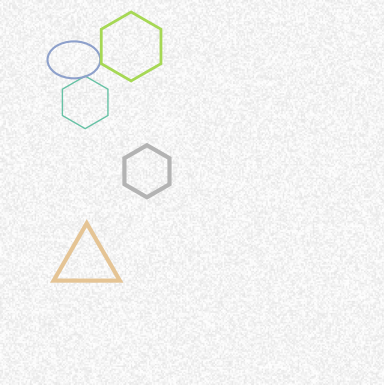[{"shape": "hexagon", "thickness": 1, "radius": 0.34, "center": [0.221, 0.734]}, {"shape": "oval", "thickness": 1.5, "radius": 0.34, "center": [0.192, 0.845]}, {"shape": "hexagon", "thickness": 2, "radius": 0.45, "center": [0.341, 0.879]}, {"shape": "triangle", "thickness": 3, "radius": 0.5, "center": [0.225, 0.321]}, {"shape": "hexagon", "thickness": 3, "radius": 0.34, "center": [0.382, 0.555]}]